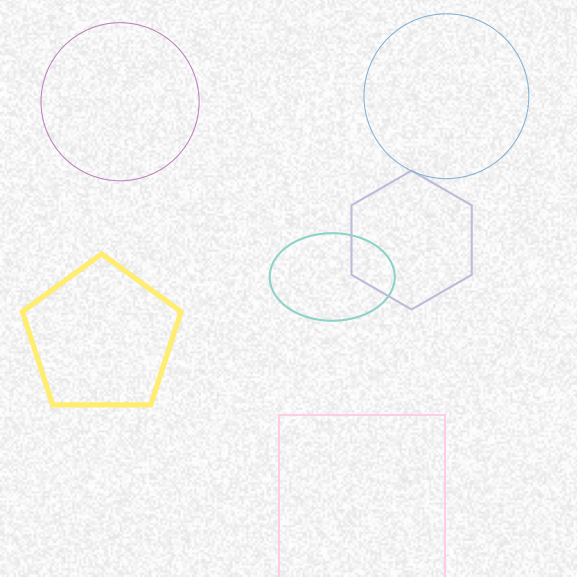[{"shape": "oval", "thickness": 1, "radius": 0.54, "center": [0.575, 0.52]}, {"shape": "hexagon", "thickness": 1, "radius": 0.6, "center": [0.713, 0.583]}, {"shape": "circle", "thickness": 0.5, "radius": 0.71, "center": [0.773, 0.832]}, {"shape": "square", "thickness": 1, "radius": 0.72, "center": [0.627, 0.136]}, {"shape": "circle", "thickness": 0.5, "radius": 0.68, "center": [0.208, 0.823]}, {"shape": "pentagon", "thickness": 2.5, "radius": 0.72, "center": [0.176, 0.415]}]